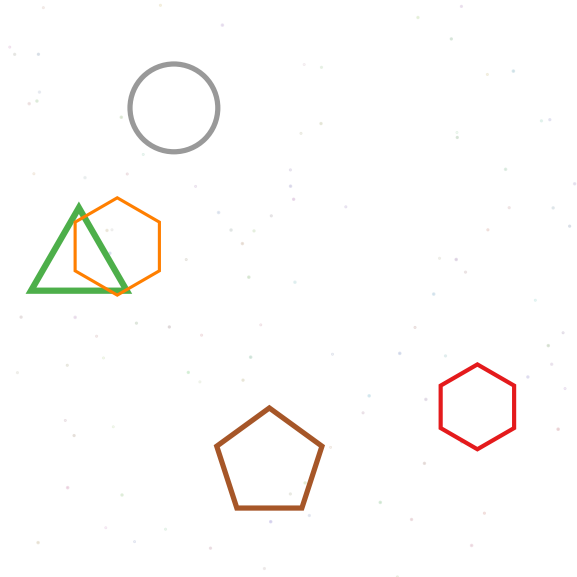[{"shape": "hexagon", "thickness": 2, "radius": 0.37, "center": [0.827, 0.295]}, {"shape": "triangle", "thickness": 3, "radius": 0.48, "center": [0.137, 0.544]}, {"shape": "hexagon", "thickness": 1.5, "radius": 0.42, "center": [0.203, 0.572]}, {"shape": "pentagon", "thickness": 2.5, "radius": 0.48, "center": [0.466, 0.197]}, {"shape": "circle", "thickness": 2.5, "radius": 0.38, "center": [0.301, 0.812]}]